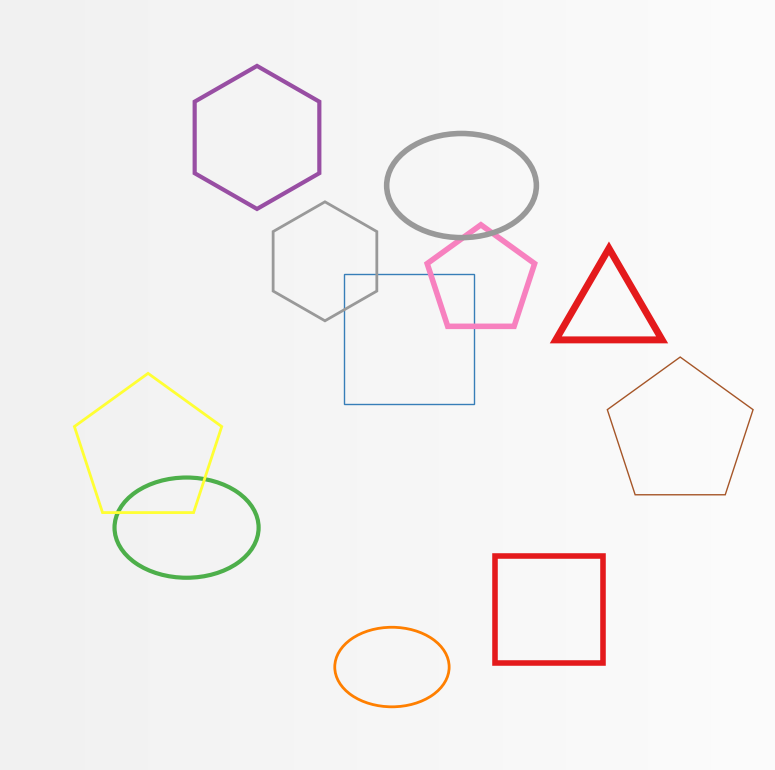[{"shape": "triangle", "thickness": 2.5, "radius": 0.4, "center": [0.786, 0.598]}, {"shape": "square", "thickness": 2, "radius": 0.35, "center": [0.708, 0.208]}, {"shape": "square", "thickness": 0.5, "radius": 0.42, "center": [0.528, 0.56]}, {"shape": "oval", "thickness": 1.5, "radius": 0.46, "center": [0.241, 0.315]}, {"shape": "hexagon", "thickness": 1.5, "radius": 0.46, "center": [0.332, 0.822]}, {"shape": "oval", "thickness": 1, "radius": 0.37, "center": [0.506, 0.134]}, {"shape": "pentagon", "thickness": 1, "radius": 0.5, "center": [0.191, 0.415]}, {"shape": "pentagon", "thickness": 0.5, "radius": 0.49, "center": [0.878, 0.437]}, {"shape": "pentagon", "thickness": 2, "radius": 0.36, "center": [0.621, 0.635]}, {"shape": "hexagon", "thickness": 1, "radius": 0.39, "center": [0.419, 0.661]}, {"shape": "oval", "thickness": 2, "radius": 0.48, "center": [0.596, 0.759]}]